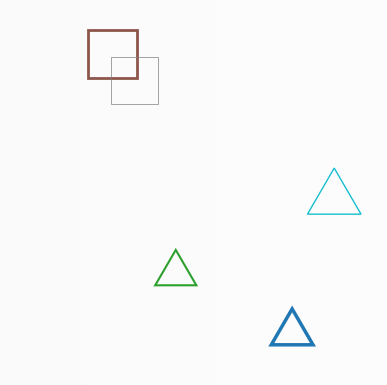[{"shape": "triangle", "thickness": 2.5, "radius": 0.31, "center": [0.754, 0.136]}, {"shape": "triangle", "thickness": 1.5, "radius": 0.31, "center": [0.454, 0.29]}, {"shape": "square", "thickness": 2, "radius": 0.32, "center": [0.289, 0.859]}, {"shape": "square", "thickness": 0.5, "radius": 0.3, "center": [0.348, 0.791]}, {"shape": "triangle", "thickness": 1, "radius": 0.4, "center": [0.863, 0.484]}]